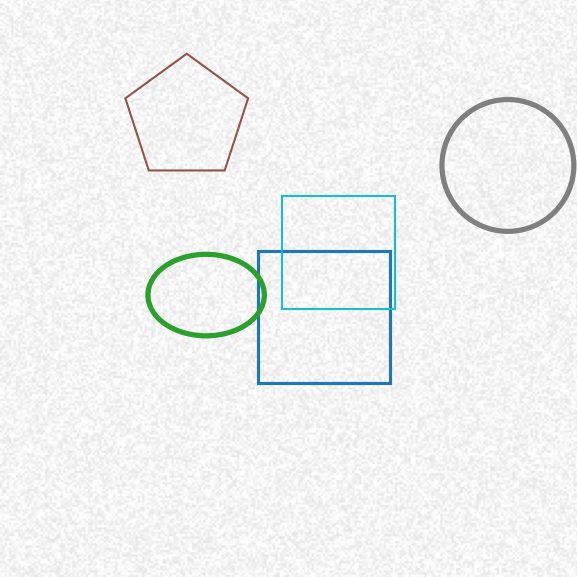[{"shape": "square", "thickness": 1.5, "radius": 0.57, "center": [0.561, 0.451]}, {"shape": "oval", "thickness": 2.5, "radius": 0.5, "center": [0.357, 0.488]}, {"shape": "pentagon", "thickness": 1, "radius": 0.56, "center": [0.323, 0.794]}, {"shape": "circle", "thickness": 2.5, "radius": 0.57, "center": [0.879, 0.713]}, {"shape": "square", "thickness": 1, "radius": 0.49, "center": [0.586, 0.562]}]